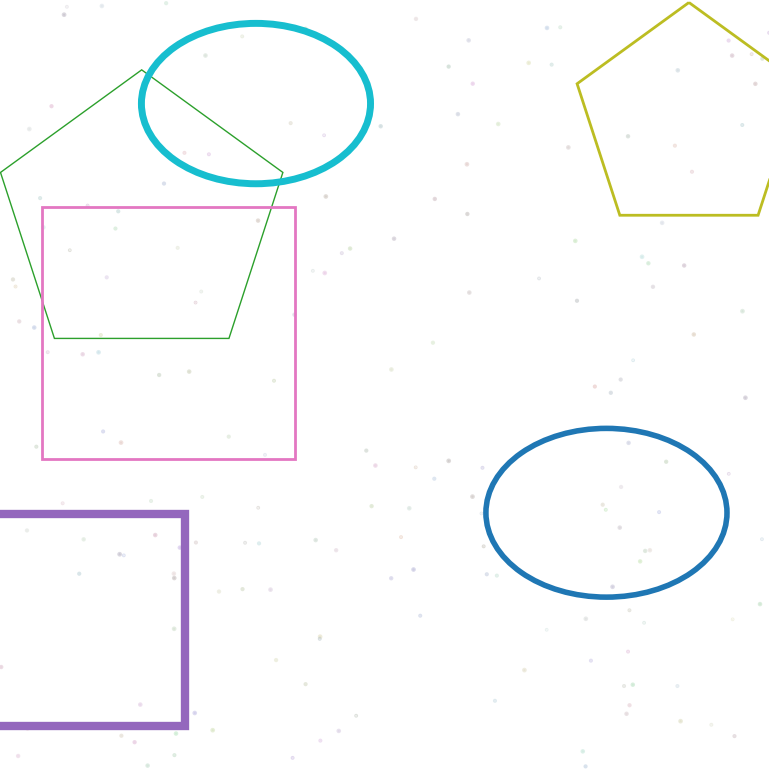[{"shape": "oval", "thickness": 2, "radius": 0.78, "center": [0.788, 0.334]}, {"shape": "pentagon", "thickness": 0.5, "radius": 0.96, "center": [0.184, 0.716]}, {"shape": "square", "thickness": 3, "radius": 0.69, "center": [0.103, 0.195]}, {"shape": "square", "thickness": 1, "radius": 0.82, "center": [0.218, 0.568]}, {"shape": "pentagon", "thickness": 1, "radius": 0.76, "center": [0.895, 0.844]}, {"shape": "oval", "thickness": 2.5, "radius": 0.74, "center": [0.332, 0.866]}]